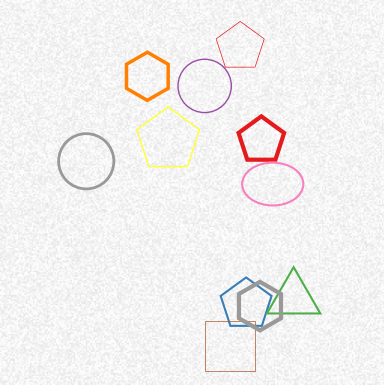[{"shape": "pentagon", "thickness": 3, "radius": 0.31, "center": [0.679, 0.636]}, {"shape": "pentagon", "thickness": 0.5, "radius": 0.33, "center": [0.624, 0.879]}, {"shape": "pentagon", "thickness": 1.5, "radius": 0.35, "center": [0.639, 0.21]}, {"shape": "triangle", "thickness": 1.5, "radius": 0.4, "center": [0.763, 0.226]}, {"shape": "circle", "thickness": 1, "radius": 0.35, "center": [0.532, 0.777]}, {"shape": "hexagon", "thickness": 2.5, "radius": 0.31, "center": [0.383, 0.802]}, {"shape": "pentagon", "thickness": 1, "radius": 0.43, "center": [0.437, 0.637]}, {"shape": "square", "thickness": 0.5, "radius": 0.32, "center": [0.598, 0.101]}, {"shape": "oval", "thickness": 1.5, "radius": 0.4, "center": [0.708, 0.522]}, {"shape": "circle", "thickness": 2, "radius": 0.36, "center": [0.224, 0.581]}, {"shape": "hexagon", "thickness": 3, "radius": 0.32, "center": [0.675, 0.205]}]